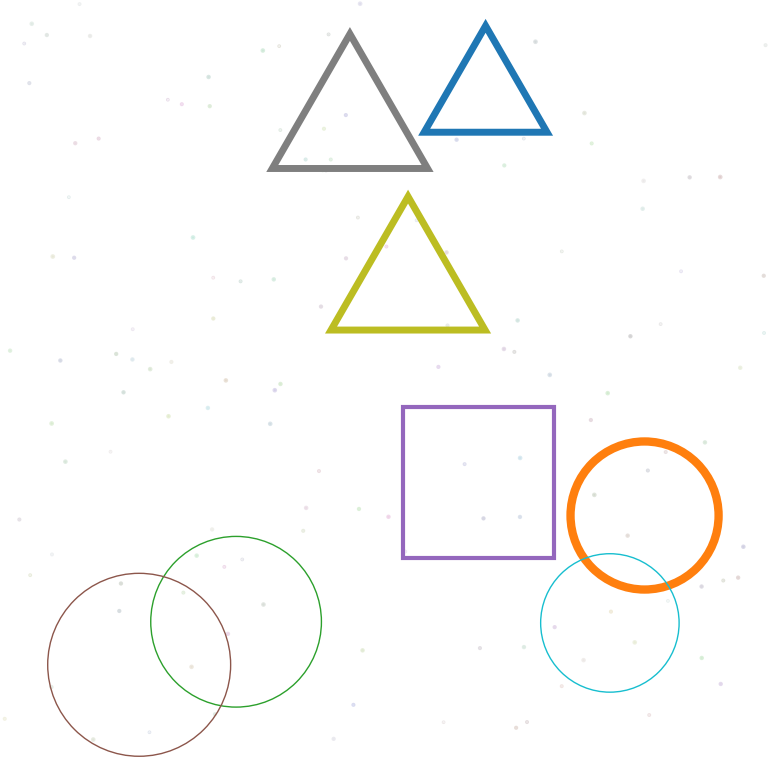[{"shape": "triangle", "thickness": 2.5, "radius": 0.46, "center": [0.631, 0.874]}, {"shape": "circle", "thickness": 3, "radius": 0.48, "center": [0.837, 0.331]}, {"shape": "circle", "thickness": 0.5, "radius": 0.55, "center": [0.307, 0.193]}, {"shape": "square", "thickness": 1.5, "radius": 0.49, "center": [0.621, 0.373]}, {"shape": "circle", "thickness": 0.5, "radius": 0.59, "center": [0.181, 0.137]}, {"shape": "triangle", "thickness": 2.5, "radius": 0.58, "center": [0.454, 0.839]}, {"shape": "triangle", "thickness": 2.5, "radius": 0.58, "center": [0.53, 0.629]}, {"shape": "circle", "thickness": 0.5, "radius": 0.45, "center": [0.792, 0.191]}]